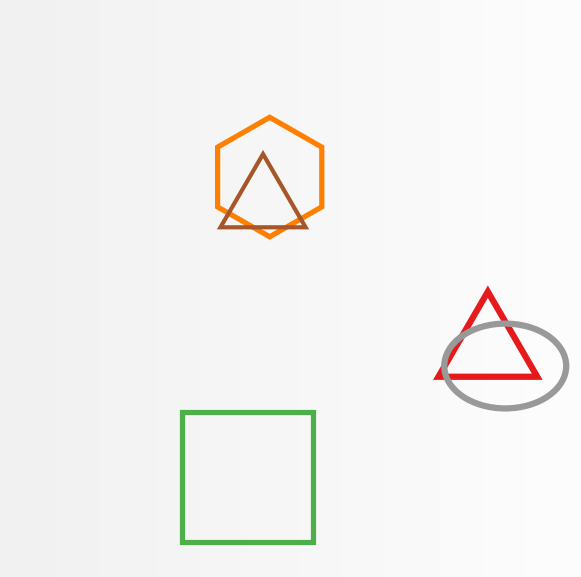[{"shape": "triangle", "thickness": 3, "radius": 0.49, "center": [0.839, 0.396]}, {"shape": "square", "thickness": 2.5, "radius": 0.56, "center": [0.425, 0.172]}, {"shape": "hexagon", "thickness": 2.5, "radius": 0.52, "center": [0.464, 0.693]}, {"shape": "triangle", "thickness": 2, "radius": 0.42, "center": [0.453, 0.648]}, {"shape": "oval", "thickness": 3, "radius": 0.52, "center": [0.869, 0.365]}]